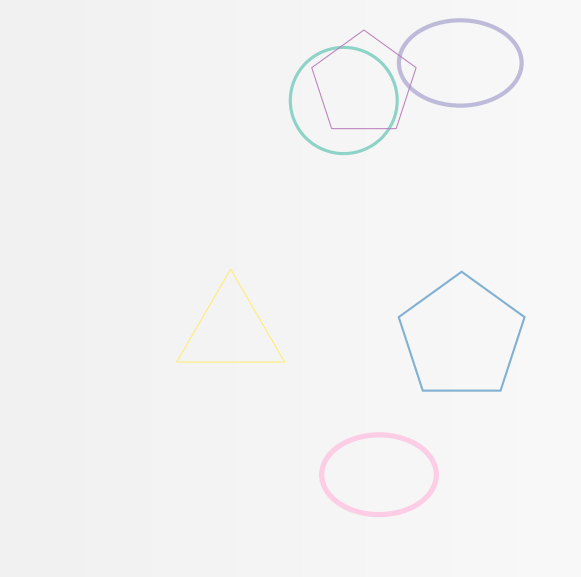[{"shape": "circle", "thickness": 1.5, "radius": 0.46, "center": [0.591, 0.825]}, {"shape": "oval", "thickness": 2, "radius": 0.53, "center": [0.792, 0.89]}, {"shape": "pentagon", "thickness": 1, "radius": 0.57, "center": [0.794, 0.415]}, {"shape": "oval", "thickness": 2.5, "radius": 0.49, "center": [0.652, 0.177]}, {"shape": "pentagon", "thickness": 0.5, "radius": 0.47, "center": [0.626, 0.853]}, {"shape": "triangle", "thickness": 0.5, "radius": 0.54, "center": [0.397, 0.426]}]